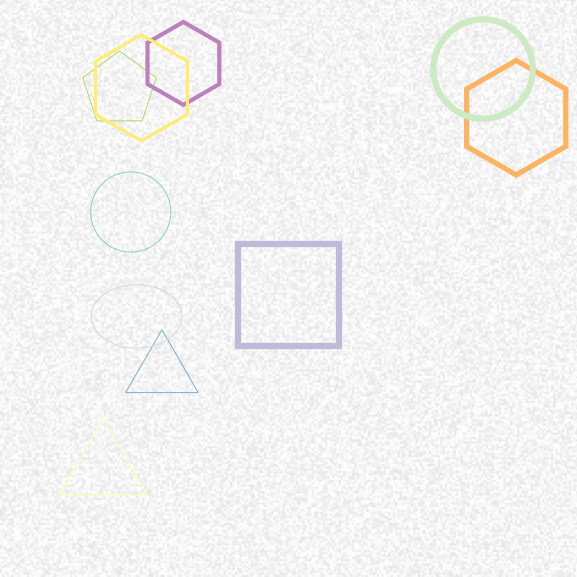[{"shape": "circle", "thickness": 0.5, "radius": 0.35, "center": [0.226, 0.632]}, {"shape": "triangle", "thickness": 0.5, "radius": 0.44, "center": [0.179, 0.186]}, {"shape": "square", "thickness": 3, "radius": 0.44, "center": [0.5, 0.488]}, {"shape": "triangle", "thickness": 0.5, "radius": 0.36, "center": [0.28, 0.356]}, {"shape": "hexagon", "thickness": 2.5, "radius": 0.5, "center": [0.894, 0.795]}, {"shape": "pentagon", "thickness": 0.5, "radius": 0.33, "center": [0.207, 0.844]}, {"shape": "oval", "thickness": 0.5, "radius": 0.39, "center": [0.237, 0.451]}, {"shape": "hexagon", "thickness": 2, "radius": 0.36, "center": [0.318, 0.889]}, {"shape": "circle", "thickness": 3, "radius": 0.43, "center": [0.836, 0.88]}, {"shape": "hexagon", "thickness": 1.5, "radius": 0.46, "center": [0.245, 0.847]}]